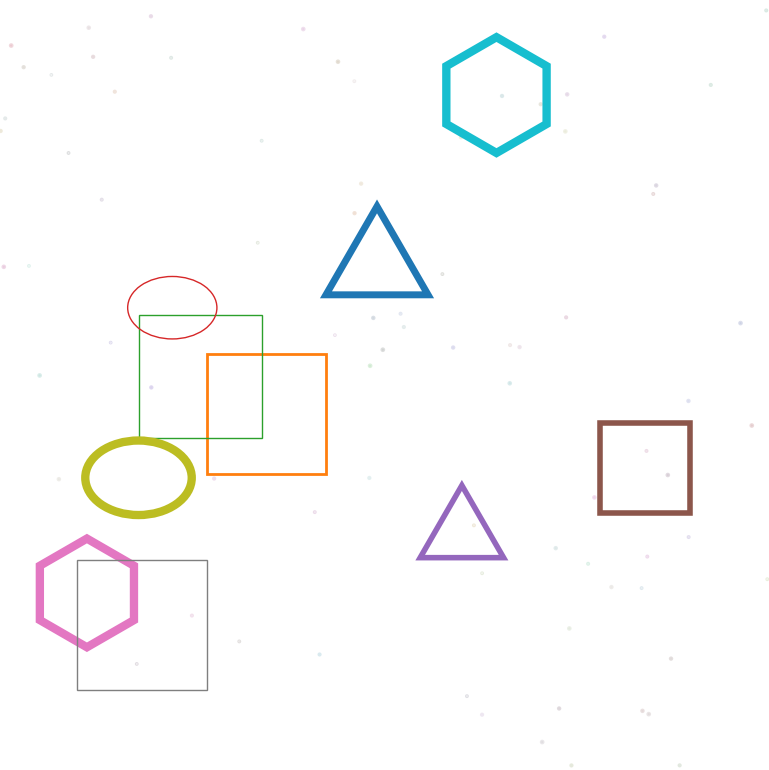[{"shape": "triangle", "thickness": 2.5, "radius": 0.38, "center": [0.49, 0.655]}, {"shape": "square", "thickness": 1, "radius": 0.39, "center": [0.346, 0.463]}, {"shape": "square", "thickness": 0.5, "radius": 0.4, "center": [0.26, 0.511]}, {"shape": "oval", "thickness": 0.5, "radius": 0.29, "center": [0.224, 0.6]}, {"shape": "triangle", "thickness": 2, "radius": 0.31, "center": [0.6, 0.307]}, {"shape": "square", "thickness": 2, "radius": 0.29, "center": [0.838, 0.392]}, {"shape": "hexagon", "thickness": 3, "radius": 0.35, "center": [0.113, 0.23]}, {"shape": "square", "thickness": 0.5, "radius": 0.42, "center": [0.185, 0.188]}, {"shape": "oval", "thickness": 3, "radius": 0.35, "center": [0.18, 0.38]}, {"shape": "hexagon", "thickness": 3, "radius": 0.38, "center": [0.645, 0.877]}]